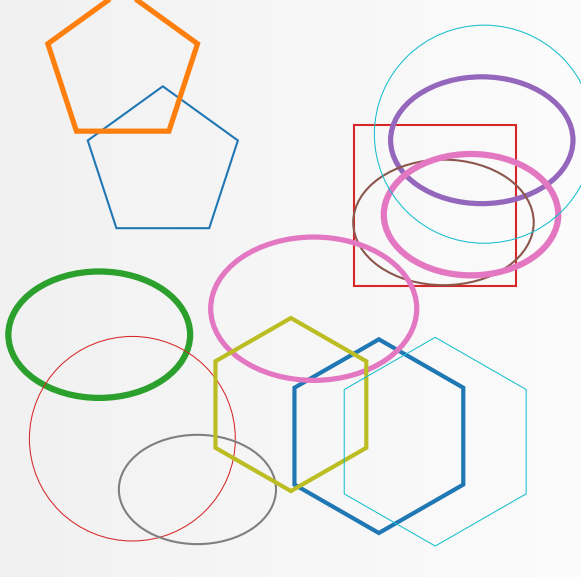[{"shape": "hexagon", "thickness": 2, "radius": 0.84, "center": [0.652, 0.244]}, {"shape": "pentagon", "thickness": 1, "radius": 0.68, "center": [0.28, 0.714]}, {"shape": "pentagon", "thickness": 2.5, "radius": 0.68, "center": [0.211, 0.882]}, {"shape": "oval", "thickness": 3, "radius": 0.78, "center": [0.171, 0.42]}, {"shape": "square", "thickness": 1, "radius": 0.7, "center": [0.748, 0.643]}, {"shape": "circle", "thickness": 0.5, "radius": 0.89, "center": [0.228, 0.239]}, {"shape": "oval", "thickness": 2.5, "radius": 0.78, "center": [0.829, 0.756]}, {"shape": "oval", "thickness": 1, "radius": 0.78, "center": [0.763, 0.614]}, {"shape": "oval", "thickness": 2.5, "radius": 0.89, "center": [0.54, 0.465]}, {"shape": "oval", "thickness": 3, "radius": 0.75, "center": [0.81, 0.627]}, {"shape": "oval", "thickness": 1, "radius": 0.68, "center": [0.34, 0.152]}, {"shape": "hexagon", "thickness": 2, "radius": 0.75, "center": [0.5, 0.299]}, {"shape": "hexagon", "thickness": 0.5, "radius": 0.9, "center": [0.749, 0.234]}, {"shape": "circle", "thickness": 0.5, "radius": 0.94, "center": [0.833, 0.767]}]